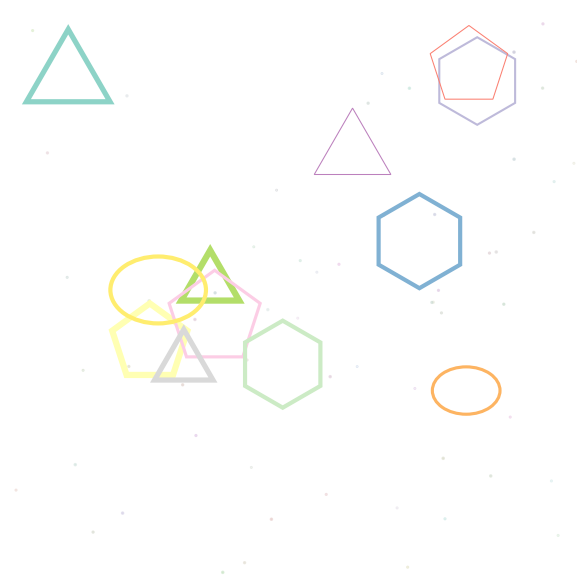[{"shape": "triangle", "thickness": 2.5, "radius": 0.42, "center": [0.118, 0.865]}, {"shape": "pentagon", "thickness": 3, "radius": 0.34, "center": [0.259, 0.405]}, {"shape": "hexagon", "thickness": 1, "radius": 0.38, "center": [0.826, 0.859]}, {"shape": "pentagon", "thickness": 0.5, "radius": 0.35, "center": [0.812, 0.884]}, {"shape": "hexagon", "thickness": 2, "radius": 0.41, "center": [0.726, 0.582]}, {"shape": "oval", "thickness": 1.5, "radius": 0.29, "center": [0.807, 0.323]}, {"shape": "triangle", "thickness": 3, "radius": 0.29, "center": [0.364, 0.508]}, {"shape": "pentagon", "thickness": 1.5, "radius": 0.41, "center": [0.372, 0.448]}, {"shape": "triangle", "thickness": 2.5, "radius": 0.29, "center": [0.318, 0.37]}, {"shape": "triangle", "thickness": 0.5, "radius": 0.38, "center": [0.61, 0.735]}, {"shape": "hexagon", "thickness": 2, "radius": 0.38, "center": [0.49, 0.369]}, {"shape": "oval", "thickness": 2, "radius": 0.41, "center": [0.274, 0.497]}]